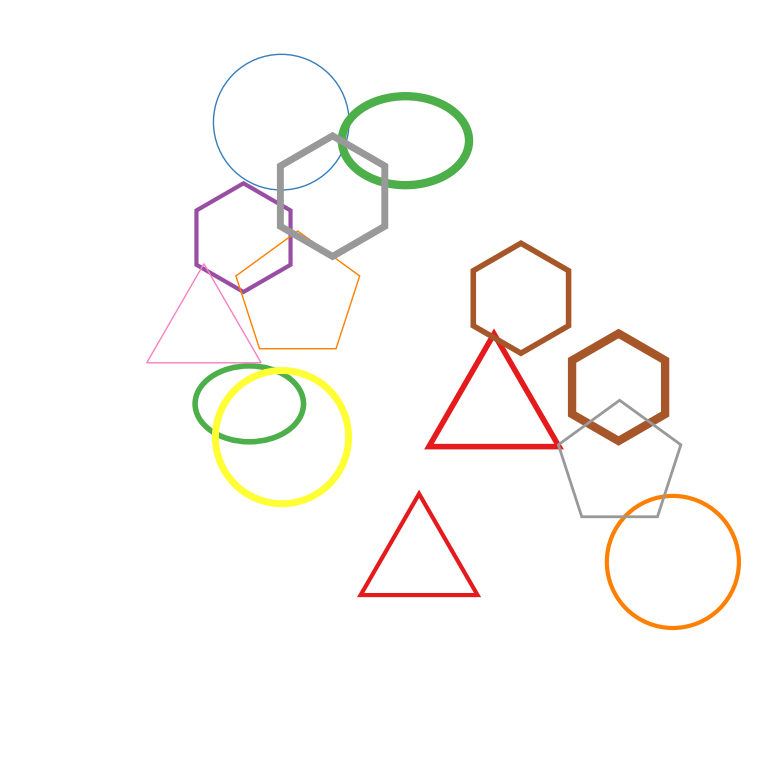[{"shape": "triangle", "thickness": 1.5, "radius": 0.44, "center": [0.544, 0.271]}, {"shape": "triangle", "thickness": 2, "radius": 0.49, "center": [0.642, 0.469]}, {"shape": "circle", "thickness": 0.5, "radius": 0.44, "center": [0.365, 0.841]}, {"shape": "oval", "thickness": 3, "radius": 0.41, "center": [0.527, 0.817]}, {"shape": "oval", "thickness": 2, "radius": 0.35, "center": [0.324, 0.476]}, {"shape": "hexagon", "thickness": 1.5, "radius": 0.35, "center": [0.316, 0.691]}, {"shape": "circle", "thickness": 1.5, "radius": 0.43, "center": [0.874, 0.27]}, {"shape": "pentagon", "thickness": 0.5, "radius": 0.42, "center": [0.387, 0.615]}, {"shape": "circle", "thickness": 2.5, "radius": 0.43, "center": [0.366, 0.432]}, {"shape": "hexagon", "thickness": 3, "radius": 0.35, "center": [0.803, 0.497]}, {"shape": "hexagon", "thickness": 2, "radius": 0.36, "center": [0.677, 0.613]}, {"shape": "triangle", "thickness": 0.5, "radius": 0.43, "center": [0.265, 0.572]}, {"shape": "pentagon", "thickness": 1, "radius": 0.42, "center": [0.805, 0.397]}, {"shape": "hexagon", "thickness": 2.5, "radius": 0.39, "center": [0.432, 0.745]}]